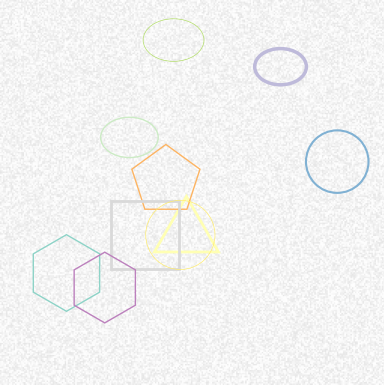[{"shape": "hexagon", "thickness": 1, "radius": 0.5, "center": [0.173, 0.291]}, {"shape": "triangle", "thickness": 2, "radius": 0.48, "center": [0.484, 0.394]}, {"shape": "oval", "thickness": 2.5, "radius": 0.34, "center": [0.729, 0.827]}, {"shape": "circle", "thickness": 1.5, "radius": 0.41, "center": [0.876, 0.58]}, {"shape": "pentagon", "thickness": 1, "radius": 0.46, "center": [0.431, 0.532]}, {"shape": "oval", "thickness": 0.5, "radius": 0.4, "center": [0.451, 0.896]}, {"shape": "square", "thickness": 2, "radius": 0.44, "center": [0.377, 0.389]}, {"shape": "hexagon", "thickness": 1, "radius": 0.46, "center": [0.272, 0.253]}, {"shape": "oval", "thickness": 1, "radius": 0.37, "center": [0.336, 0.643]}, {"shape": "circle", "thickness": 0.5, "radius": 0.45, "center": [0.468, 0.39]}]